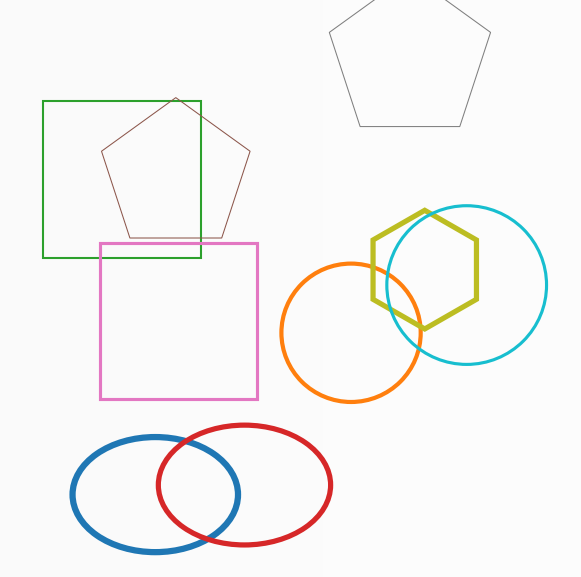[{"shape": "oval", "thickness": 3, "radius": 0.71, "center": [0.267, 0.143]}, {"shape": "circle", "thickness": 2, "radius": 0.6, "center": [0.604, 0.423]}, {"shape": "square", "thickness": 1, "radius": 0.68, "center": [0.21, 0.688]}, {"shape": "oval", "thickness": 2.5, "radius": 0.74, "center": [0.421, 0.159]}, {"shape": "pentagon", "thickness": 0.5, "radius": 0.67, "center": [0.302, 0.696]}, {"shape": "square", "thickness": 1.5, "radius": 0.68, "center": [0.307, 0.444]}, {"shape": "pentagon", "thickness": 0.5, "radius": 0.73, "center": [0.705, 0.898]}, {"shape": "hexagon", "thickness": 2.5, "radius": 0.51, "center": [0.731, 0.532]}, {"shape": "circle", "thickness": 1.5, "radius": 0.69, "center": [0.803, 0.506]}]